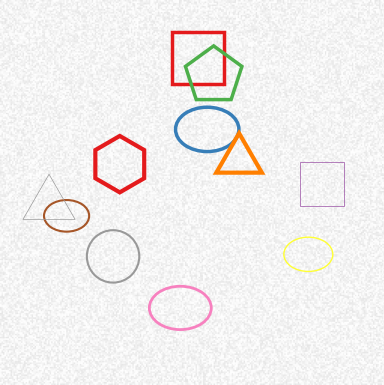[{"shape": "square", "thickness": 2.5, "radius": 0.34, "center": [0.515, 0.849]}, {"shape": "hexagon", "thickness": 3, "radius": 0.37, "center": [0.311, 0.574]}, {"shape": "oval", "thickness": 2.5, "radius": 0.41, "center": [0.538, 0.664]}, {"shape": "pentagon", "thickness": 2.5, "radius": 0.39, "center": [0.555, 0.804]}, {"shape": "square", "thickness": 0.5, "radius": 0.29, "center": [0.836, 0.522]}, {"shape": "triangle", "thickness": 3, "radius": 0.34, "center": [0.621, 0.586]}, {"shape": "oval", "thickness": 1, "radius": 0.32, "center": [0.801, 0.339]}, {"shape": "oval", "thickness": 1.5, "radius": 0.29, "center": [0.173, 0.439]}, {"shape": "oval", "thickness": 2, "radius": 0.4, "center": [0.468, 0.2]}, {"shape": "circle", "thickness": 1.5, "radius": 0.34, "center": [0.294, 0.334]}, {"shape": "triangle", "thickness": 0.5, "radius": 0.39, "center": [0.127, 0.469]}]